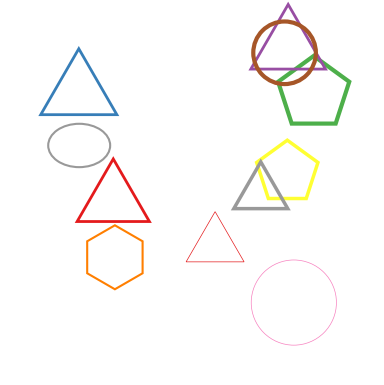[{"shape": "triangle", "thickness": 0.5, "radius": 0.43, "center": [0.559, 0.363]}, {"shape": "triangle", "thickness": 2, "radius": 0.54, "center": [0.294, 0.479]}, {"shape": "triangle", "thickness": 2, "radius": 0.57, "center": [0.205, 0.759]}, {"shape": "pentagon", "thickness": 3, "radius": 0.49, "center": [0.815, 0.758]}, {"shape": "triangle", "thickness": 2, "radius": 0.56, "center": [0.748, 0.877]}, {"shape": "hexagon", "thickness": 1.5, "radius": 0.42, "center": [0.298, 0.332]}, {"shape": "pentagon", "thickness": 2.5, "radius": 0.42, "center": [0.746, 0.552]}, {"shape": "circle", "thickness": 3, "radius": 0.41, "center": [0.739, 0.863]}, {"shape": "circle", "thickness": 0.5, "radius": 0.55, "center": [0.763, 0.214]}, {"shape": "triangle", "thickness": 2.5, "radius": 0.4, "center": [0.677, 0.499]}, {"shape": "oval", "thickness": 1.5, "radius": 0.4, "center": [0.206, 0.622]}]